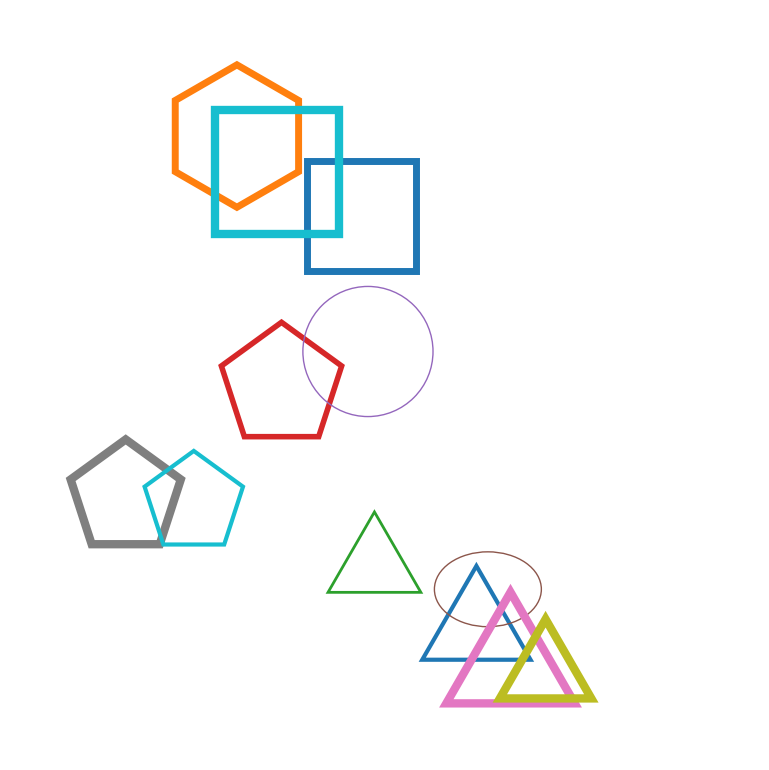[{"shape": "square", "thickness": 2.5, "radius": 0.36, "center": [0.469, 0.72]}, {"shape": "triangle", "thickness": 1.5, "radius": 0.41, "center": [0.619, 0.184]}, {"shape": "hexagon", "thickness": 2.5, "radius": 0.46, "center": [0.308, 0.823]}, {"shape": "triangle", "thickness": 1, "radius": 0.35, "center": [0.486, 0.266]}, {"shape": "pentagon", "thickness": 2, "radius": 0.41, "center": [0.366, 0.499]}, {"shape": "circle", "thickness": 0.5, "radius": 0.42, "center": [0.478, 0.544]}, {"shape": "oval", "thickness": 0.5, "radius": 0.35, "center": [0.634, 0.235]}, {"shape": "triangle", "thickness": 3, "radius": 0.48, "center": [0.663, 0.135]}, {"shape": "pentagon", "thickness": 3, "radius": 0.38, "center": [0.163, 0.354]}, {"shape": "triangle", "thickness": 3, "radius": 0.34, "center": [0.709, 0.127]}, {"shape": "square", "thickness": 3, "radius": 0.4, "center": [0.36, 0.777]}, {"shape": "pentagon", "thickness": 1.5, "radius": 0.34, "center": [0.252, 0.347]}]